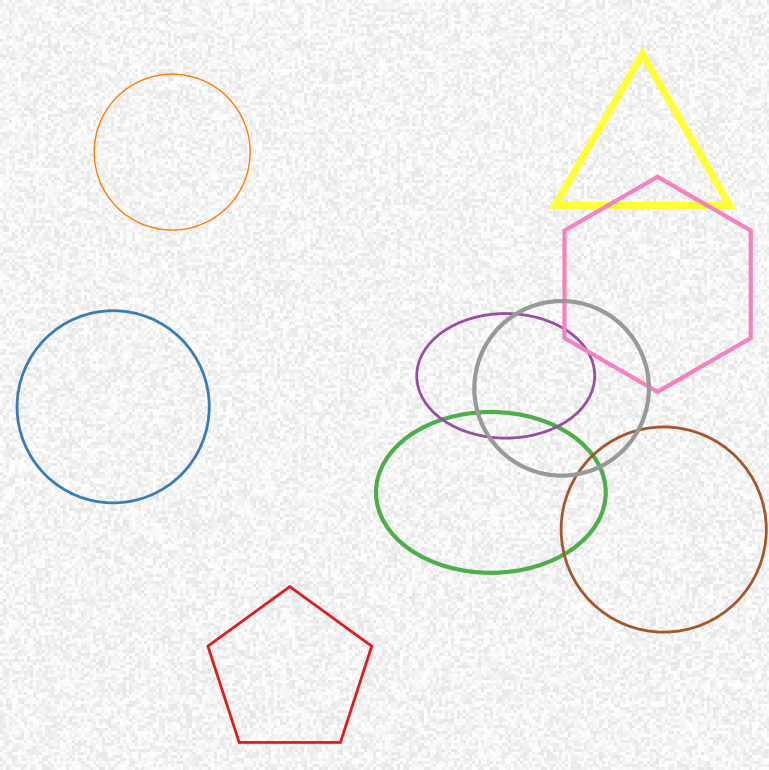[{"shape": "pentagon", "thickness": 1, "radius": 0.56, "center": [0.376, 0.126]}, {"shape": "circle", "thickness": 1, "radius": 0.62, "center": [0.147, 0.472]}, {"shape": "oval", "thickness": 1.5, "radius": 0.75, "center": [0.637, 0.361]}, {"shape": "oval", "thickness": 1, "radius": 0.58, "center": [0.657, 0.512]}, {"shape": "circle", "thickness": 0.5, "radius": 0.51, "center": [0.224, 0.802]}, {"shape": "triangle", "thickness": 2.5, "radius": 0.66, "center": [0.834, 0.799]}, {"shape": "circle", "thickness": 1, "radius": 0.67, "center": [0.862, 0.312]}, {"shape": "hexagon", "thickness": 1.5, "radius": 0.7, "center": [0.854, 0.631]}, {"shape": "circle", "thickness": 1.5, "radius": 0.57, "center": [0.729, 0.496]}]